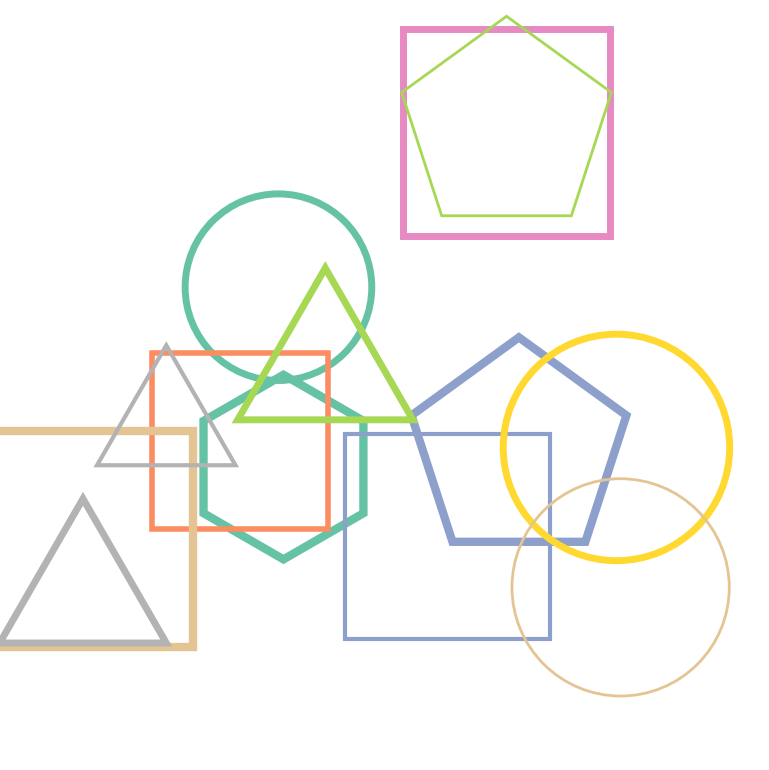[{"shape": "hexagon", "thickness": 3, "radius": 0.6, "center": [0.368, 0.393]}, {"shape": "circle", "thickness": 2.5, "radius": 0.61, "center": [0.362, 0.627]}, {"shape": "square", "thickness": 2, "radius": 0.57, "center": [0.312, 0.427]}, {"shape": "pentagon", "thickness": 3, "radius": 0.73, "center": [0.674, 0.415]}, {"shape": "square", "thickness": 1.5, "radius": 0.67, "center": [0.581, 0.303]}, {"shape": "square", "thickness": 2.5, "radius": 0.67, "center": [0.658, 0.827]}, {"shape": "triangle", "thickness": 2.5, "radius": 0.66, "center": [0.422, 0.52]}, {"shape": "pentagon", "thickness": 1, "radius": 0.72, "center": [0.658, 0.836]}, {"shape": "circle", "thickness": 2.5, "radius": 0.74, "center": [0.801, 0.419]}, {"shape": "square", "thickness": 3, "radius": 0.7, "center": [0.11, 0.3]}, {"shape": "circle", "thickness": 1, "radius": 0.71, "center": [0.806, 0.237]}, {"shape": "triangle", "thickness": 2.5, "radius": 0.62, "center": [0.108, 0.227]}, {"shape": "triangle", "thickness": 1.5, "radius": 0.52, "center": [0.216, 0.448]}]